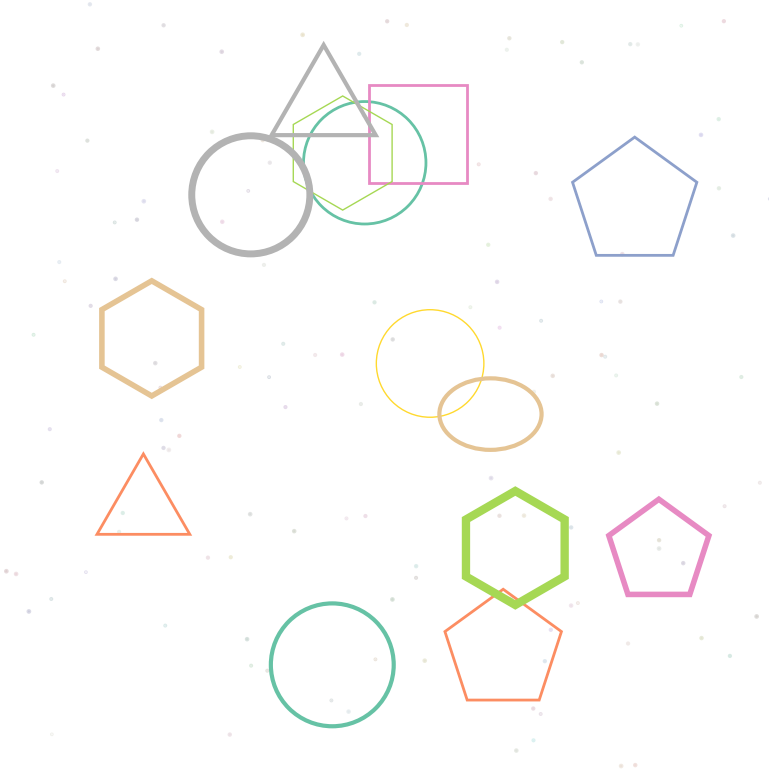[{"shape": "circle", "thickness": 1.5, "radius": 0.4, "center": [0.432, 0.137]}, {"shape": "circle", "thickness": 1, "radius": 0.4, "center": [0.474, 0.789]}, {"shape": "triangle", "thickness": 1, "radius": 0.35, "center": [0.186, 0.341]}, {"shape": "pentagon", "thickness": 1, "radius": 0.4, "center": [0.653, 0.155]}, {"shape": "pentagon", "thickness": 1, "radius": 0.42, "center": [0.824, 0.737]}, {"shape": "pentagon", "thickness": 2, "radius": 0.34, "center": [0.856, 0.283]}, {"shape": "square", "thickness": 1, "radius": 0.32, "center": [0.543, 0.827]}, {"shape": "hexagon", "thickness": 3, "radius": 0.37, "center": [0.669, 0.288]}, {"shape": "hexagon", "thickness": 0.5, "radius": 0.37, "center": [0.445, 0.801]}, {"shape": "circle", "thickness": 0.5, "radius": 0.35, "center": [0.559, 0.528]}, {"shape": "hexagon", "thickness": 2, "radius": 0.37, "center": [0.197, 0.561]}, {"shape": "oval", "thickness": 1.5, "radius": 0.33, "center": [0.637, 0.462]}, {"shape": "circle", "thickness": 2.5, "radius": 0.38, "center": [0.326, 0.747]}, {"shape": "triangle", "thickness": 1.5, "radius": 0.39, "center": [0.42, 0.864]}]